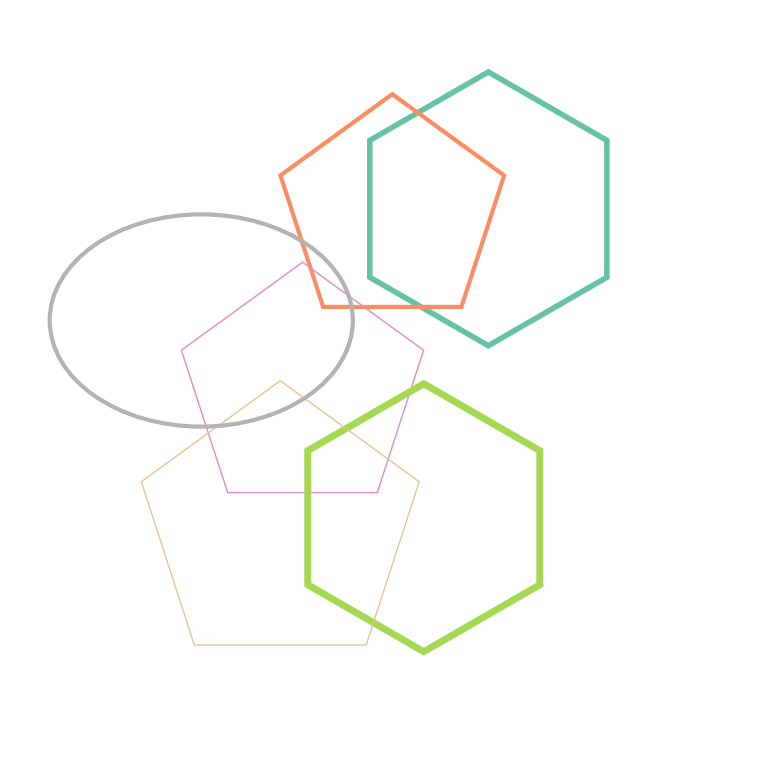[{"shape": "hexagon", "thickness": 2, "radius": 0.89, "center": [0.634, 0.729]}, {"shape": "pentagon", "thickness": 1.5, "radius": 0.76, "center": [0.509, 0.725]}, {"shape": "pentagon", "thickness": 0.5, "radius": 0.83, "center": [0.393, 0.494]}, {"shape": "hexagon", "thickness": 2.5, "radius": 0.87, "center": [0.55, 0.328]}, {"shape": "pentagon", "thickness": 0.5, "radius": 0.95, "center": [0.364, 0.316]}, {"shape": "oval", "thickness": 1.5, "radius": 0.98, "center": [0.261, 0.584]}]